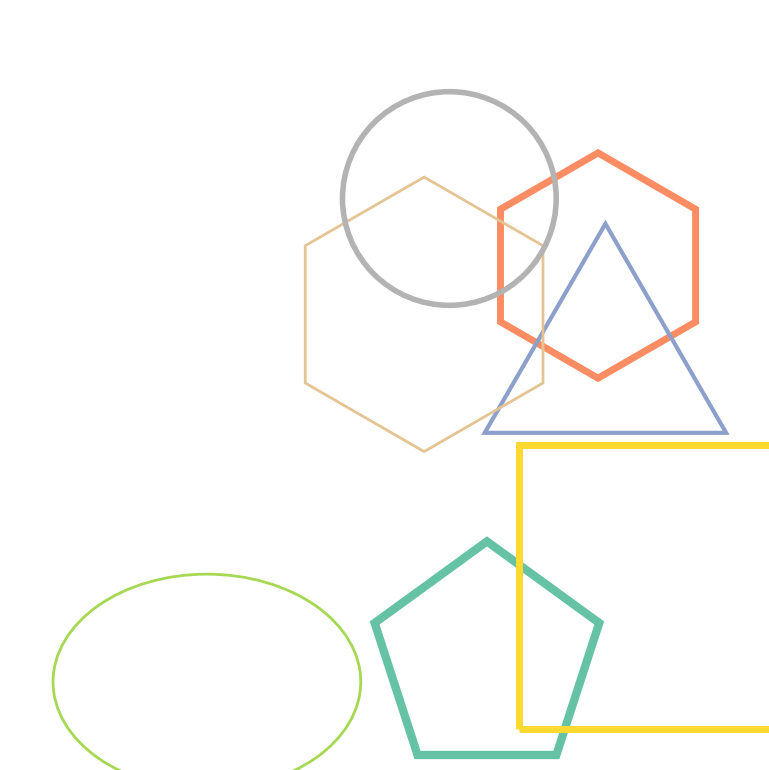[{"shape": "pentagon", "thickness": 3, "radius": 0.77, "center": [0.632, 0.144]}, {"shape": "hexagon", "thickness": 2.5, "radius": 0.73, "center": [0.777, 0.655]}, {"shape": "triangle", "thickness": 1.5, "radius": 0.9, "center": [0.786, 0.528]}, {"shape": "oval", "thickness": 1, "radius": 1.0, "center": [0.269, 0.114]}, {"shape": "square", "thickness": 2.5, "radius": 0.92, "center": [0.858, 0.238]}, {"shape": "hexagon", "thickness": 1, "radius": 0.89, "center": [0.551, 0.592]}, {"shape": "circle", "thickness": 2, "radius": 0.69, "center": [0.584, 0.742]}]